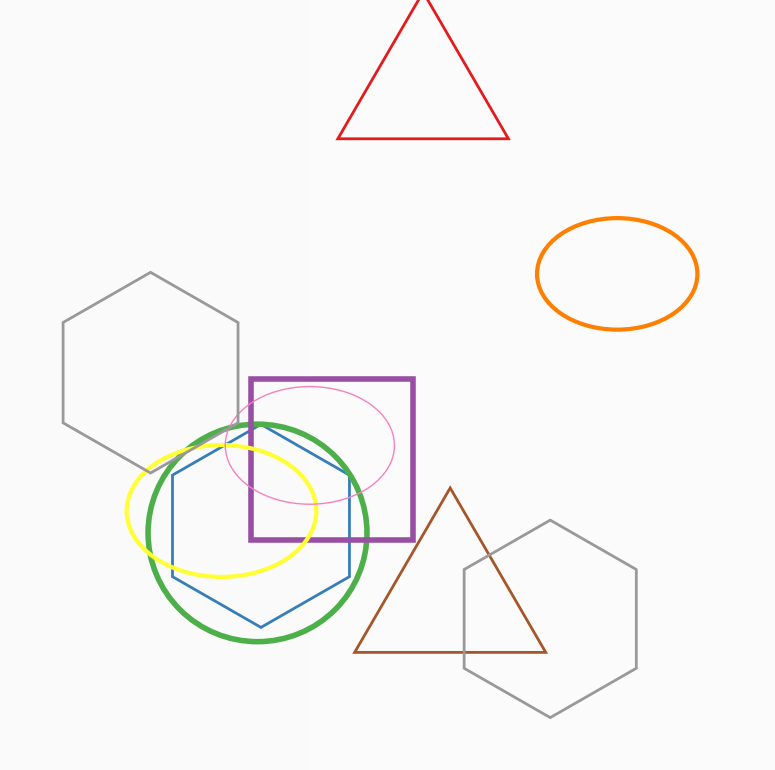[{"shape": "triangle", "thickness": 1, "radius": 0.64, "center": [0.546, 0.883]}, {"shape": "hexagon", "thickness": 1, "radius": 0.66, "center": [0.337, 0.317]}, {"shape": "circle", "thickness": 2, "radius": 0.71, "center": [0.332, 0.308]}, {"shape": "square", "thickness": 2, "radius": 0.52, "center": [0.429, 0.403]}, {"shape": "oval", "thickness": 1.5, "radius": 0.52, "center": [0.796, 0.644]}, {"shape": "oval", "thickness": 1.5, "radius": 0.61, "center": [0.286, 0.336]}, {"shape": "triangle", "thickness": 1, "radius": 0.71, "center": [0.581, 0.224]}, {"shape": "oval", "thickness": 0.5, "radius": 0.55, "center": [0.4, 0.422]}, {"shape": "hexagon", "thickness": 1, "radius": 0.65, "center": [0.194, 0.516]}, {"shape": "hexagon", "thickness": 1, "radius": 0.64, "center": [0.71, 0.196]}]